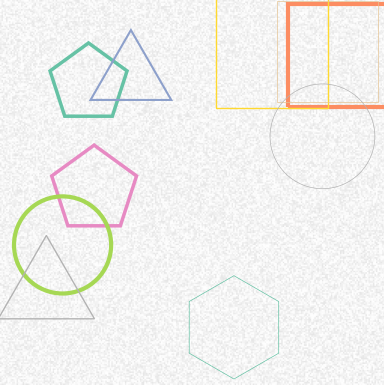[{"shape": "pentagon", "thickness": 2.5, "radius": 0.53, "center": [0.23, 0.783]}, {"shape": "hexagon", "thickness": 0.5, "radius": 0.67, "center": [0.608, 0.15]}, {"shape": "square", "thickness": 3, "radius": 0.67, "center": [0.883, 0.856]}, {"shape": "triangle", "thickness": 1.5, "radius": 0.61, "center": [0.34, 0.801]}, {"shape": "pentagon", "thickness": 2.5, "radius": 0.58, "center": [0.245, 0.507]}, {"shape": "circle", "thickness": 3, "radius": 0.63, "center": [0.163, 0.364]}, {"shape": "square", "thickness": 1, "radius": 0.73, "center": [0.707, 0.865]}, {"shape": "square", "thickness": 0.5, "radius": 0.66, "center": [0.851, 0.867]}, {"shape": "circle", "thickness": 0.5, "radius": 0.68, "center": [0.837, 0.646]}, {"shape": "triangle", "thickness": 1, "radius": 0.72, "center": [0.12, 0.244]}]